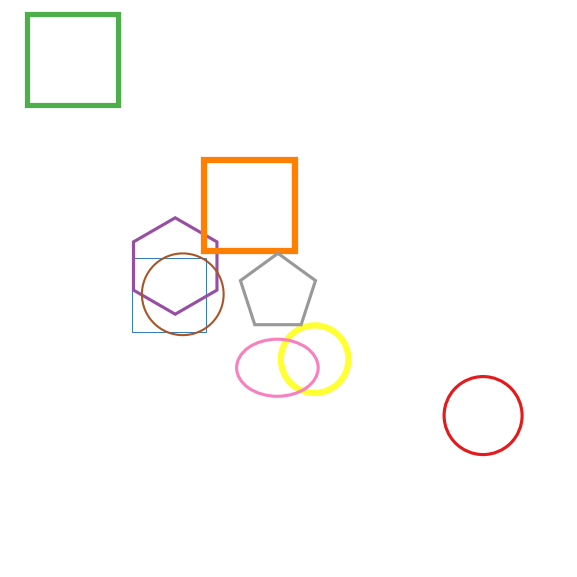[{"shape": "circle", "thickness": 1.5, "radius": 0.34, "center": [0.837, 0.28]}, {"shape": "square", "thickness": 0.5, "radius": 0.32, "center": [0.292, 0.488]}, {"shape": "square", "thickness": 2.5, "radius": 0.39, "center": [0.125, 0.896]}, {"shape": "hexagon", "thickness": 1.5, "radius": 0.42, "center": [0.303, 0.539]}, {"shape": "square", "thickness": 3, "radius": 0.4, "center": [0.432, 0.644]}, {"shape": "circle", "thickness": 3, "radius": 0.29, "center": [0.545, 0.377]}, {"shape": "circle", "thickness": 1, "radius": 0.35, "center": [0.316, 0.49]}, {"shape": "oval", "thickness": 1.5, "radius": 0.35, "center": [0.48, 0.362]}, {"shape": "pentagon", "thickness": 1.5, "radius": 0.34, "center": [0.481, 0.492]}]